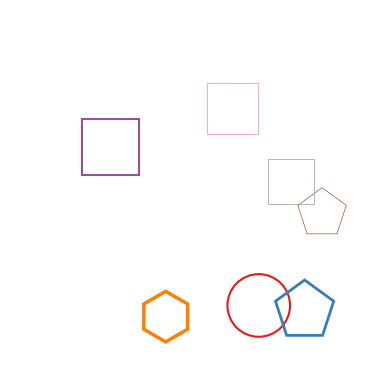[{"shape": "circle", "thickness": 1.5, "radius": 0.41, "center": [0.672, 0.207]}, {"shape": "pentagon", "thickness": 2, "radius": 0.4, "center": [0.791, 0.193]}, {"shape": "square", "thickness": 1.5, "radius": 0.36, "center": [0.287, 0.617]}, {"shape": "hexagon", "thickness": 2.5, "radius": 0.33, "center": [0.43, 0.178]}, {"shape": "pentagon", "thickness": 0.5, "radius": 0.33, "center": [0.837, 0.446]}, {"shape": "square", "thickness": 0.5, "radius": 0.33, "center": [0.603, 0.718]}, {"shape": "square", "thickness": 0.5, "radius": 0.3, "center": [0.756, 0.529]}]